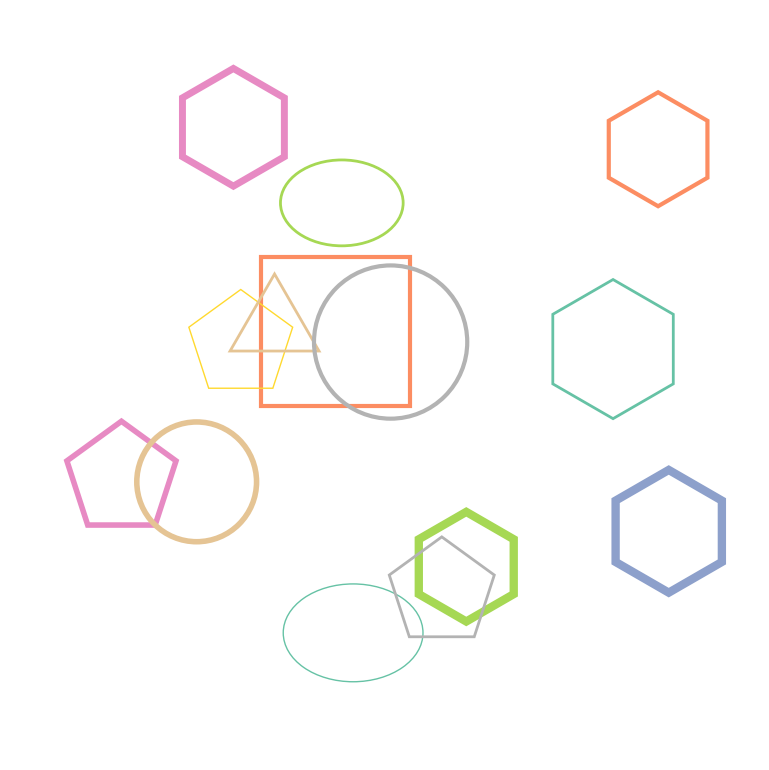[{"shape": "hexagon", "thickness": 1, "radius": 0.45, "center": [0.796, 0.547]}, {"shape": "oval", "thickness": 0.5, "radius": 0.45, "center": [0.459, 0.178]}, {"shape": "square", "thickness": 1.5, "radius": 0.48, "center": [0.436, 0.569]}, {"shape": "hexagon", "thickness": 1.5, "radius": 0.37, "center": [0.855, 0.806]}, {"shape": "hexagon", "thickness": 3, "radius": 0.4, "center": [0.868, 0.31]}, {"shape": "hexagon", "thickness": 2.5, "radius": 0.38, "center": [0.303, 0.835]}, {"shape": "pentagon", "thickness": 2, "radius": 0.37, "center": [0.158, 0.378]}, {"shape": "oval", "thickness": 1, "radius": 0.4, "center": [0.444, 0.737]}, {"shape": "hexagon", "thickness": 3, "radius": 0.36, "center": [0.606, 0.264]}, {"shape": "pentagon", "thickness": 0.5, "radius": 0.35, "center": [0.313, 0.553]}, {"shape": "triangle", "thickness": 1, "radius": 0.33, "center": [0.357, 0.577]}, {"shape": "circle", "thickness": 2, "radius": 0.39, "center": [0.255, 0.374]}, {"shape": "circle", "thickness": 1.5, "radius": 0.5, "center": [0.507, 0.556]}, {"shape": "pentagon", "thickness": 1, "radius": 0.36, "center": [0.574, 0.231]}]